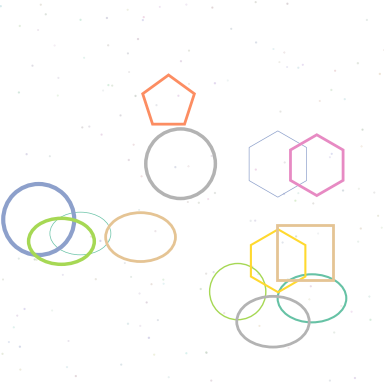[{"shape": "oval", "thickness": 0.5, "radius": 0.4, "center": [0.209, 0.394]}, {"shape": "oval", "thickness": 1.5, "radius": 0.45, "center": [0.81, 0.225]}, {"shape": "pentagon", "thickness": 2, "radius": 0.35, "center": [0.438, 0.735]}, {"shape": "hexagon", "thickness": 0.5, "radius": 0.43, "center": [0.722, 0.574]}, {"shape": "circle", "thickness": 3, "radius": 0.46, "center": [0.101, 0.43]}, {"shape": "hexagon", "thickness": 2, "radius": 0.39, "center": [0.823, 0.571]}, {"shape": "oval", "thickness": 2.5, "radius": 0.43, "center": [0.16, 0.373]}, {"shape": "circle", "thickness": 1, "radius": 0.36, "center": [0.617, 0.243]}, {"shape": "hexagon", "thickness": 1.5, "radius": 0.41, "center": [0.722, 0.323]}, {"shape": "square", "thickness": 2, "radius": 0.36, "center": [0.792, 0.343]}, {"shape": "oval", "thickness": 2, "radius": 0.45, "center": [0.365, 0.384]}, {"shape": "oval", "thickness": 2, "radius": 0.47, "center": [0.709, 0.164]}, {"shape": "circle", "thickness": 2.5, "radius": 0.45, "center": [0.469, 0.575]}]